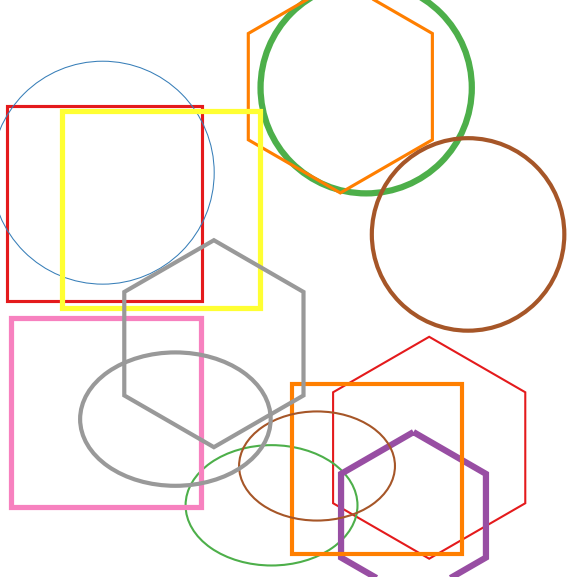[{"shape": "square", "thickness": 1.5, "radius": 0.84, "center": [0.181, 0.647]}, {"shape": "hexagon", "thickness": 1, "radius": 0.96, "center": [0.743, 0.224]}, {"shape": "circle", "thickness": 0.5, "radius": 0.97, "center": [0.178, 0.7]}, {"shape": "oval", "thickness": 1, "radius": 0.74, "center": [0.47, 0.124]}, {"shape": "circle", "thickness": 3, "radius": 0.91, "center": [0.634, 0.847]}, {"shape": "hexagon", "thickness": 3, "radius": 0.72, "center": [0.716, 0.106]}, {"shape": "hexagon", "thickness": 1.5, "radius": 0.92, "center": [0.589, 0.849]}, {"shape": "square", "thickness": 2, "radius": 0.73, "center": [0.653, 0.187]}, {"shape": "square", "thickness": 2.5, "radius": 0.86, "center": [0.279, 0.636]}, {"shape": "circle", "thickness": 2, "radius": 0.83, "center": [0.811, 0.593]}, {"shape": "oval", "thickness": 1, "radius": 0.67, "center": [0.549, 0.192]}, {"shape": "square", "thickness": 2.5, "radius": 0.82, "center": [0.184, 0.285]}, {"shape": "oval", "thickness": 2, "radius": 0.82, "center": [0.304, 0.273]}, {"shape": "hexagon", "thickness": 2, "radius": 0.9, "center": [0.37, 0.404]}]